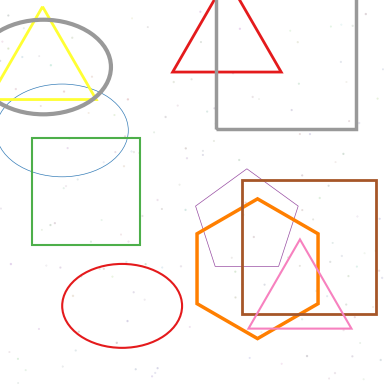[{"shape": "oval", "thickness": 1.5, "radius": 0.78, "center": [0.317, 0.205]}, {"shape": "triangle", "thickness": 2, "radius": 0.81, "center": [0.589, 0.894]}, {"shape": "oval", "thickness": 0.5, "radius": 0.86, "center": [0.161, 0.661]}, {"shape": "square", "thickness": 1.5, "radius": 0.7, "center": [0.223, 0.503]}, {"shape": "pentagon", "thickness": 0.5, "radius": 0.7, "center": [0.641, 0.421]}, {"shape": "hexagon", "thickness": 2.5, "radius": 0.91, "center": [0.669, 0.302]}, {"shape": "triangle", "thickness": 2, "radius": 0.8, "center": [0.11, 0.822]}, {"shape": "square", "thickness": 2, "radius": 0.87, "center": [0.803, 0.358]}, {"shape": "triangle", "thickness": 1.5, "radius": 0.77, "center": [0.779, 0.224]}, {"shape": "oval", "thickness": 3, "radius": 0.88, "center": [0.113, 0.826]}, {"shape": "square", "thickness": 2.5, "radius": 0.91, "center": [0.743, 0.848]}]